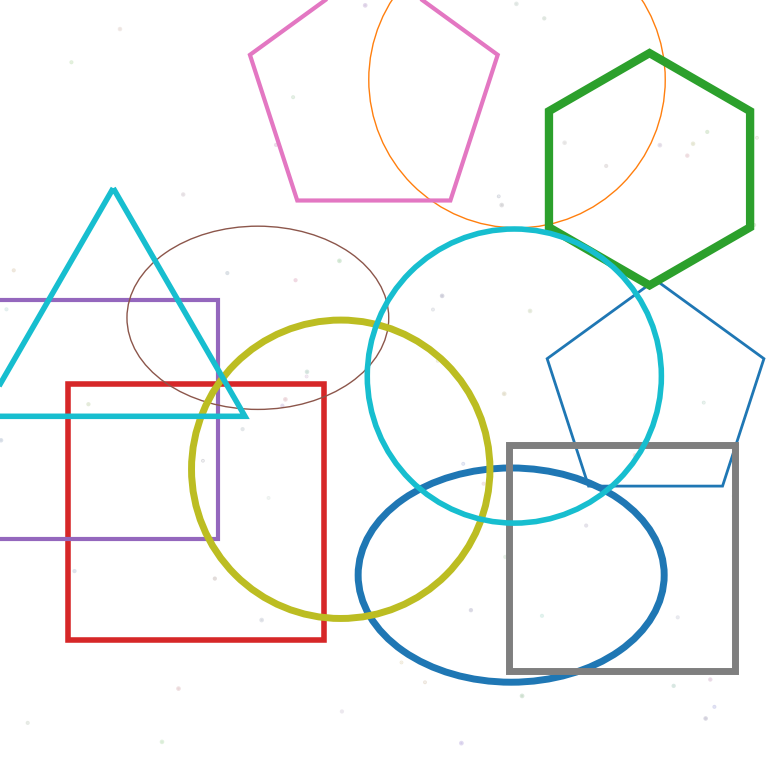[{"shape": "oval", "thickness": 2.5, "radius": 0.99, "center": [0.664, 0.253]}, {"shape": "pentagon", "thickness": 1, "radius": 0.74, "center": [0.851, 0.488]}, {"shape": "circle", "thickness": 0.5, "radius": 0.96, "center": [0.671, 0.897]}, {"shape": "hexagon", "thickness": 3, "radius": 0.75, "center": [0.844, 0.78]}, {"shape": "square", "thickness": 2, "radius": 0.83, "center": [0.255, 0.335]}, {"shape": "square", "thickness": 1.5, "radius": 0.77, "center": [0.129, 0.455]}, {"shape": "oval", "thickness": 0.5, "radius": 0.85, "center": [0.335, 0.587]}, {"shape": "pentagon", "thickness": 1.5, "radius": 0.85, "center": [0.485, 0.876]}, {"shape": "square", "thickness": 2.5, "radius": 0.73, "center": [0.808, 0.275]}, {"shape": "circle", "thickness": 2.5, "radius": 0.97, "center": [0.443, 0.391]}, {"shape": "triangle", "thickness": 2, "radius": 0.99, "center": [0.147, 0.558]}, {"shape": "circle", "thickness": 2, "radius": 0.95, "center": [0.668, 0.512]}]